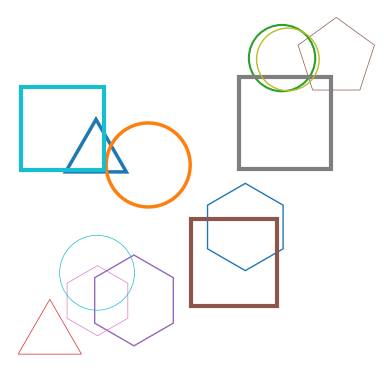[{"shape": "triangle", "thickness": 2.5, "radius": 0.45, "center": [0.249, 0.599]}, {"shape": "hexagon", "thickness": 1, "radius": 0.57, "center": [0.637, 0.41]}, {"shape": "circle", "thickness": 2.5, "radius": 0.55, "center": [0.385, 0.572]}, {"shape": "circle", "thickness": 1.5, "radius": 0.43, "center": [0.733, 0.849]}, {"shape": "triangle", "thickness": 0.5, "radius": 0.47, "center": [0.129, 0.128]}, {"shape": "hexagon", "thickness": 1, "radius": 0.59, "center": [0.348, 0.22]}, {"shape": "pentagon", "thickness": 0.5, "radius": 0.52, "center": [0.873, 0.851]}, {"shape": "square", "thickness": 3, "radius": 0.56, "center": [0.608, 0.318]}, {"shape": "hexagon", "thickness": 0.5, "radius": 0.46, "center": [0.253, 0.219]}, {"shape": "square", "thickness": 3, "radius": 0.6, "center": [0.74, 0.681]}, {"shape": "circle", "thickness": 1, "radius": 0.41, "center": [0.748, 0.846]}, {"shape": "circle", "thickness": 0.5, "radius": 0.49, "center": [0.252, 0.292]}, {"shape": "square", "thickness": 3, "radius": 0.54, "center": [0.163, 0.666]}]